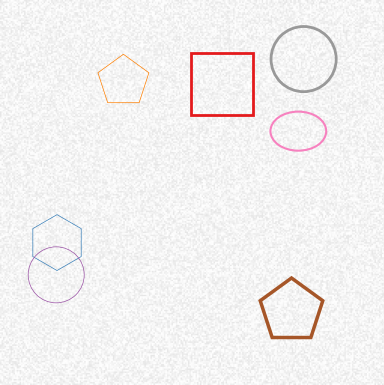[{"shape": "square", "thickness": 2, "radius": 0.4, "center": [0.576, 0.781]}, {"shape": "hexagon", "thickness": 0.5, "radius": 0.36, "center": [0.148, 0.37]}, {"shape": "circle", "thickness": 0.5, "radius": 0.36, "center": [0.146, 0.286]}, {"shape": "pentagon", "thickness": 0.5, "radius": 0.35, "center": [0.321, 0.79]}, {"shape": "pentagon", "thickness": 2.5, "radius": 0.43, "center": [0.757, 0.192]}, {"shape": "oval", "thickness": 1.5, "radius": 0.36, "center": [0.775, 0.659]}, {"shape": "circle", "thickness": 2, "radius": 0.42, "center": [0.789, 0.847]}]